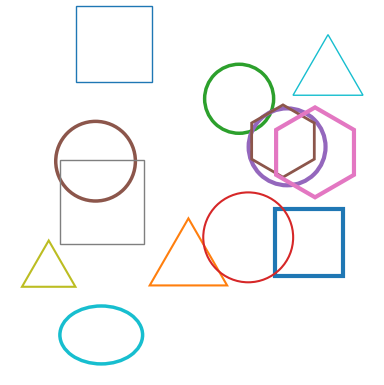[{"shape": "square", "thickness": 1, "radius": 0.49, "center": [0.295, 0.886]}, {"shape": "square", "thickness": 3, "radius": 0.44, "center": [0.802, 0.369]}, {"shape": "triangle", "thickness": 1.5, "radius": 0.58, "center": [0.489, 0.317]}, {"shape": "circle", "thickness": 2.5, "radius": 0.45, "center": [0.621, 0.743]}, {"shape": "circle", "thickness": 1.5, "radius": 0.58, "center": [0.645, 0.384]}, {"shape": "circle", "thickness": 3, "radius": 0.5, "center": [0.746, 0.619]}, {"shape": "hexagon", "thickness": 2, "radius": 0.47, "center": [0.735, 0.634]}, {"shape": "circle", "thickness": 2.5, "radius": 0.52, "center": [0.248, 0.581]}, {"shape": "hexagon", "thickness": 3, "radius": 0.58, "center": [0.818, 0.604]}, {"shape": "square", "thickness": 1, "radius": 0.55, "center": [0.265, 0.475]}, {"shape": "triangle", "thickness": 1.5, "radius": 0.4, "center": [0.127, 0.295]}, {"shape": "oval", "thickness": 2.5, "radius": 0.54, "center": [0.263, 0.13]}, {"shape": "triangle", "thickness": 1, "radius": 0.52, "center": [0.852, 0.805]}]